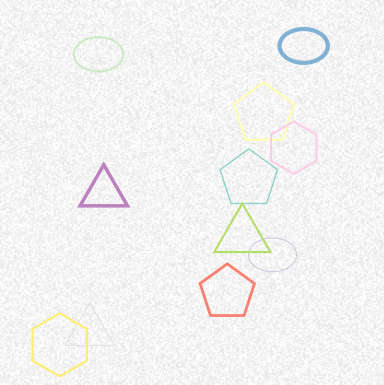[{"shape": "pentagon", "thickness": 1, "radius": 0.39, "center": [0.646, 0.535]}, {"shape": "pentagon", "thickness": 1.5, "radius": 0.41, "center": [0.685, 0.704]}, {"shape": "oval", "thickness": 0.5, "radius": 0.31, "center": [0.708, 0.338]}, {"shape": "pentagon", "thickness": 2, "radius": 0.37, "center": [0.59, 0.241]}, {"shape": "oval", "thickness": 3, "radius": 0.31, "center": [0.789, 0.881]}, {"shape": "triangle", "thickness": 1.5, "radius": 0.42, "center": [0.629, 0.387]}, {"shape": "hexagon", "thickness": 1.5, "radius": 0.34, "center": [0.763, 0.616]}, {"shape": "triangle", "thickness": 0.5, "radius": 0.37, "center": [0.233, 0.14]}, {"shape": "triangle", "thickness": 2.5, "radius": 0.36, "center": [0.269, 0.501]}, {"shape": "oval", "thickness": 1.5, "radius": 0.32, "center": [0.256, 0.859]}, {"shape": "hexagon", "thickness": 1.5, "radius": 0.41, "center": [0.155, 0.104]}]